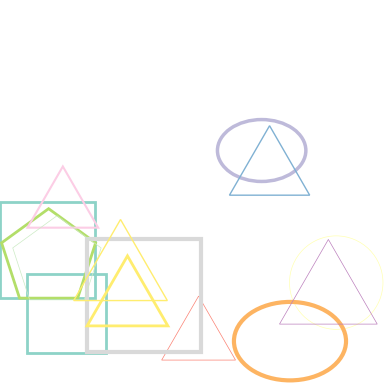[{"shape": "square", "thickness": 2, "radius": 0.62, "center": [0.123, 0.351]}, {"shape": "square", "thickness": 2, "radius": 0.51, "center": [0.173, 0.185]}, {"shape": "circle", "thickness": 0.5, "radius": 0.61, "center": [0.873, 0.266]}, {"shape": "oval", "thickness": 2.5, "radius": 0.57, "center": [0.68, 0.609]}, {"shape": "triangle", "thickness": 0.5, "radius": 0.55, "center": [0.516, 0.12]}, {"shape": "triangle", "thickness": 1, "radius": 0.6, "center": [0.7, 0.553]}, {"shape": "oval", "thickness": 3, "radius": 0.73, "center": [0.753, 0.114]}, {"shape": "pentagon", "thickness": 2, "radius": 0.64, "center": [0.126, 0.33]}, {"shape": "triangle", "thickness": 1.5, "radius": 0.53, "center": [0.163, 0.462]}, {"shape": "square", "thickness": 3, "radius": 0.74, "center": [0.374, 0.232]}, {"shape": "triangle", "thickness": 0.5, "radius": 0.73, "center": [0.853, 0.231]}, {"shape": "pentagon", "thickness": 0.5, "radius": 0.6, "center": [0.148, 0.319]}, {"shape": "triangle", "thickness": 1, "radius": 0.7, "center": [0.313, 0.29]}, {"shape": "triangle", "thickness": 2, "radius": 0.61, "center": [0.331, 0.214]}]